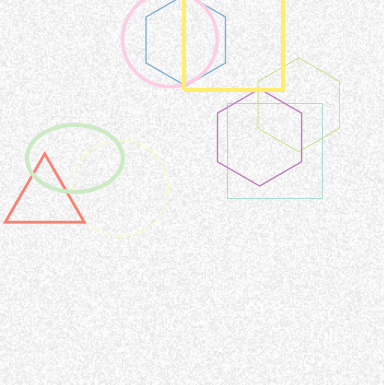[{"shape": "square", "thickness": 0.5, "radius": 0.62, "center": [0.714, 0.608]}, {"shape": "circle", "thickness": 0.5, "radius": 0.62, "center": [0.313, 0.511]}, {"shape": "triangle", "thickness": 2, "radius": 0.59, "center": [0.116, 0.482]}, {"shape": "hexagon", "thickness": 1, "radius": 0.6, "center": [0.482, 0.896]}, {"shape": "hexagon", "thickness": 0.5, "radius": 0.61, "center": [0.776, 0.728]}, {"shape": "circle", "thickness": 2.5, "radius": 0.61, "center": [0.441, 0.898]}, {"shape": "hexagon", "thickness": 1, "radius": 0.63, "center": [0.674, 0.643]}, {"shape": "oval", "thickness": 3, "radius": 0.62, "center": [0.195, 0.589]}, {"shape": "square", "thickness": 3, "radius": 0.64, "center": [0.606, 0.894]}]